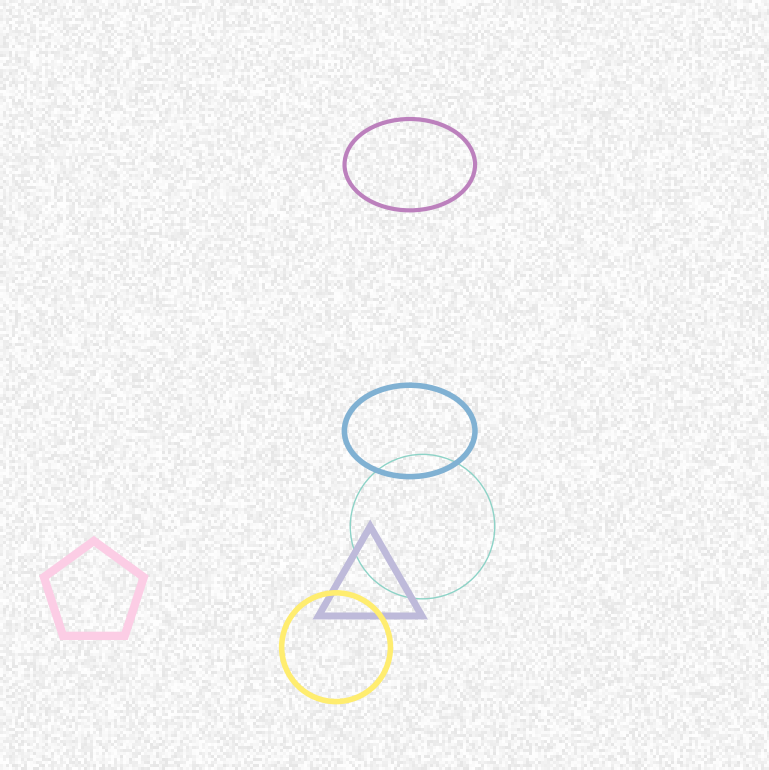[{"shape": "circle", "thickness": 0.5, "radius": 0.47, "center": [0.549, 0.316]}, {"shape": "triangle", "thickness": 2.5, "radius": 0.39, "center": [0.481, 0.239]}, {"shape": "oval", "thickness": 2, "radius": 0.42, "center": [0.532, 0.44]}, {"shape": "pentagon", "thickness": 3, "radius": 0.34, "center": [0.122, 0.229]}, {"shape": "oval", "thickness": 1.5, "radius": 0.42, "center": [0.532, 0.786]}, {"shape": "circle", "thickness": 2, "radius": 0.35, "center": [0.436, 0.159]}]